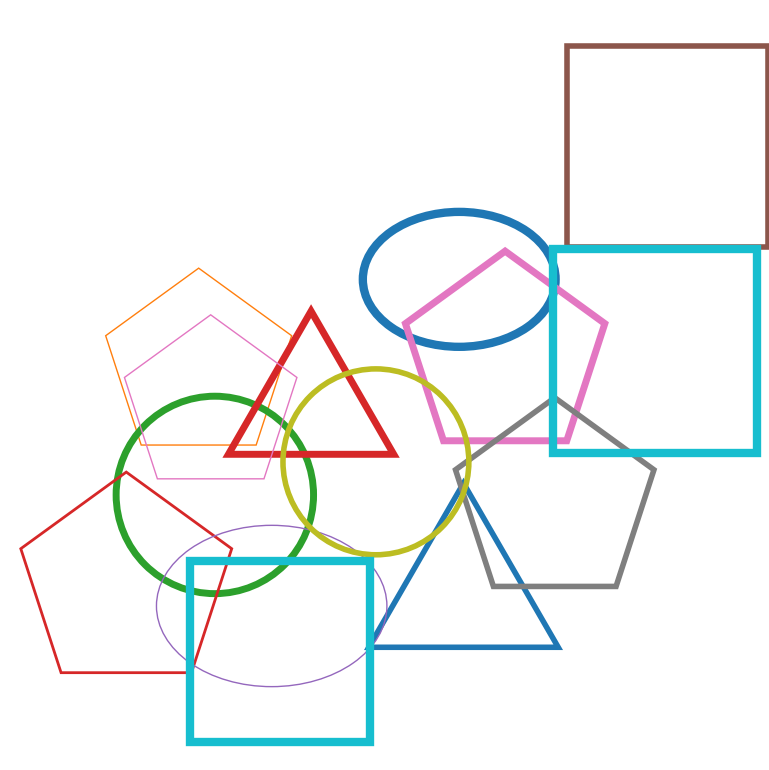[{"shape": "triangle", "thickness": 2, "radius": 0.71, "center": [0.602, 0.23]}, {"shape": "oval", "thickness": 3, "radius": 0.63, "center": [0.596, 0.637]}, {"shape": "pentagon", "thickness": 0.5, "radius": 0.63, "center": [0.258, 0.525]}, {"shape": "circle", "thickness": 2.5, "radius": 0.64, "center": [0.279, 0.357]}, {"shape": "triangle", "thickness": 2.5, "radius": 0.62, "center": [0.404, 0.472]}, {"shape": "pentagon", "thickness": 1, "radius": 0.72, "center": [0.164, 0.243]}, {"shape": "oval", "thickness": 0.5, "radius": 0.75, "center": [0.353, 0.213]}, {"shape": "square", "thickness": 2, "radius": 0.65, "center": [0.866, 0.81]}, {"shape": "pentagon", "thickness": 2.5, "radius": 0.68, "center": [0.656, 0.538]}, {"shape": "pentagon", "thickness": 0.5, "radius": 0.59, "center": [0.274, 0.473]}, {"shape": "pentagon", "thickness": 2, "radius": 0.68, "center": [0.72, 0.348]}, {"shape": "circle", "thickness": 2, "radius": 0.6, "center": [0.488, 0.4]}, {"shape": "square", "thickness": 3, "radius": 0.66, "center": [0.851, 0.544]}, {"shape": "square", "thickness": 3, "radius": 0.59, "center": [0.364, 0.154]}]